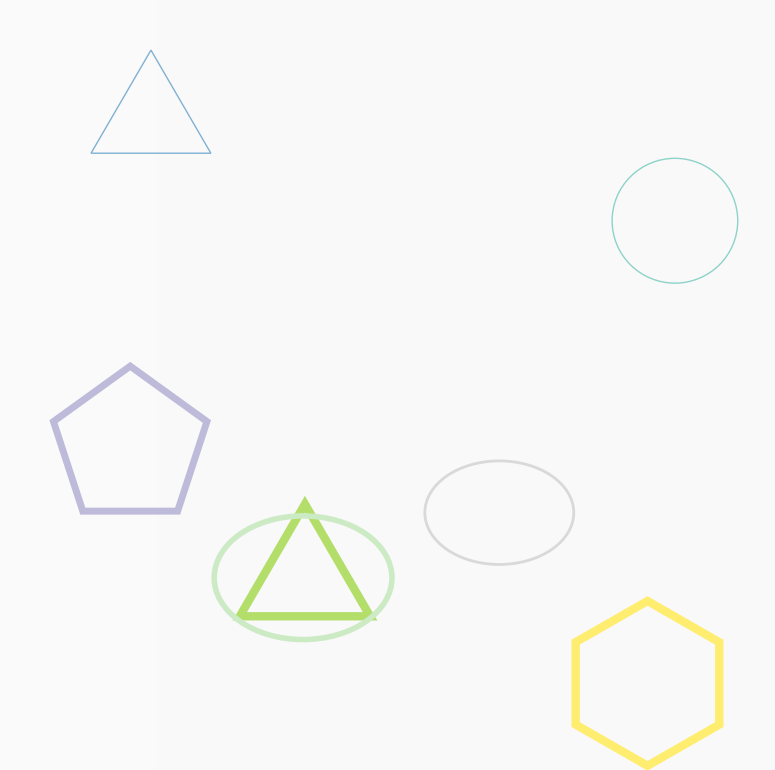[{"shape": "circle", "thickness": 0.5, "radius": 0.41, "center": [0.871, 0.713]}, {"shape": "pentagon", "thickness": 2.5, "radius": 0.52, "center": [0.168, 0.42]}, {"shape": "triangle", "thickness": 0.5, "radius": 0.45, "center": [0.195, 0.846]}, {"shape": "triangle", "thickness": 3, "radius": 0.49, "center": [0.393, 0.248]}, {"shape": "oval", "thickness": 1, "radius": 0.48, "center": [0.644, 0.334]}, {"shape": "oval", "thickness": 2, "radius": 0.57, "center": [0.391, 0.25]}, {"shape": "hexagon", "thickness": 3, "radius": 0.53, "center": [0.835, 0.112]}]